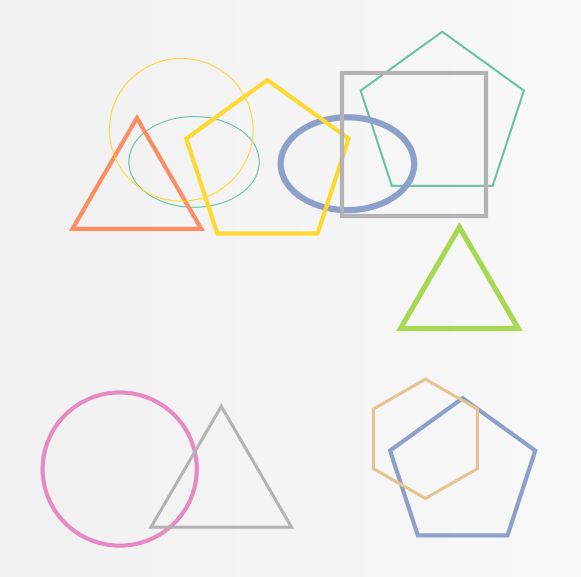[{"shape": "pentagon", "thickness": 1, "radius": 0.74, "center": [0.761, 0.797]}, {"shape": "oval", "thickness": 0.5, "radius": 0.56, "center": [0.334, 0.719]}, {"shape": "triangle", "thickness": 2, "radius": 0.64, "center": [0.236, 0.667]}, {"shape": "oval", "thickness": 3, "radius": 0.57, "center": [0.598, 0.716]}, {"shape": "pentagon", "thickness": 2, "radius": 0.66, "center": [0.796, 0.178]}, {"shape": "circle", "thickness": 2, "radius": 0.66, "center": [0.206, 0.187]}, {"shape": "triangle", "thickness": 2.5, "radius": 0.59, "center": [0.79, 0.489]}, {"shape": "pentagon", "thickness": 2, "radius": 0.73, "center": [0.46, 0.714]}, {"shape": "circle", "thickness": 0.5, "radius": 0.62, "center": [0.312, 0.774]}, {"shape": "hexagon", "thickness": 1.5, "radius": 0.52, "center": [0.732, 0.239]}, {"shape": "square", "thickness": 2, "radius": 0.62, "center": [0.712, 0.749]}, {"shape": "triangle", "thickness": 1.5, "radius": 0.7, "center": [0.381, 0.156]}]